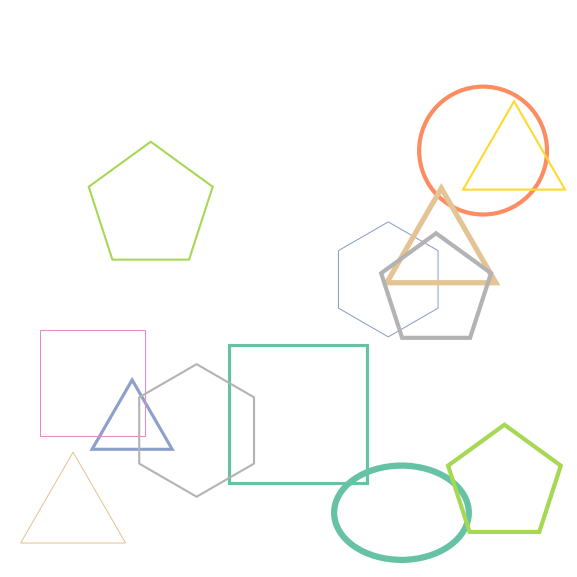[{"shape": "oval", "thickness": 3, "radius": 0.58, "center": [0.695, 0.111]}, {"shape": "square", "thickness": 1.5, "radius": 0.6, "center": [0.516, 0.282]}, {"shape": "circle", "thickness": 2, "radius": 0.55, "center": [0.836, 0.738]}, {"shape": "hexagon", "thickness": 0.5, "radius": 0.5, "center": [0.672, 0.515]}, {"shape": "triangle", "thickness": 1.5, "radius": 0.4, "center": [0.229, 0.261]}, {"shape": "square", "thickness": 0.5, "radius": 0.46, "center": [0.16, 0.336]}, {"shape": "pentagon", "thickness": 2, "radius": 0.51, "center": [0.873, 0.161]}, {"shape": "pentagon", "thickness": 1, "radius": 0.56, "center": [0.261, 0.641]}, {"shape": "triangle", "thickness": 1, "radius": 0.51, "center": [0.89, 0.722]}, {"shape": "triangle", "thickness": 0.5, "radius": 0.52, "center": [0.127, 0.111]}, {"shape": "triangle", "thickness": 2.5, "radius": 0.55, "center": [0.764, 0.564]}, {"shape": "pentagon", "thickness": 2, "radius": 0.5, "center": [0.755, 0.495]}, {"shape": "hexagon", "thickness": 1, "radius": 0.57, "center": [0.34, 0.254]}]